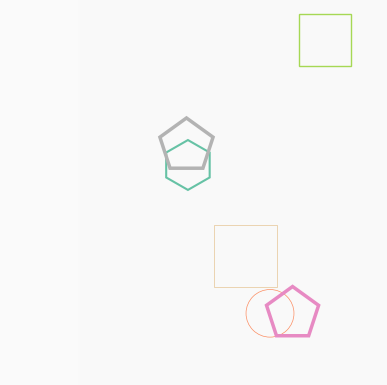[{"shape": "hexagon", "thickness": 1.5, "radius": 0.32, "center": [0.485, 0.571]}, {"shape": "circle", "thickness": 0.5, "radius": 0.31, "center": [0.697, 0.186]}, {"shape": "pentagon", "thickness": 2.5, "radius": 0.35, "center": [0.755, 0.185]}, {"shape": "square", "thickness": 1, "radius": 0.33, "center": [0.839, 0.896]}, {"shape": "square", "thickness": 0.5, "radius": 0.4, "center": [0.634, 0.334]}, {"shape": "pentagon", "thickness": 2.5, "radius": 0.36, "center": [0.481, 0.621]}]